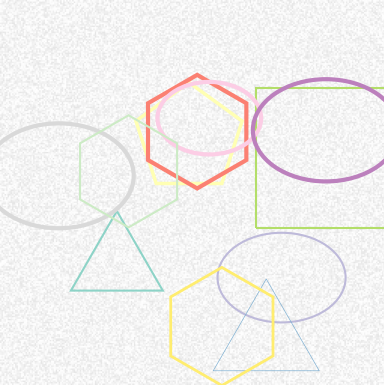[{"shape": "triangle", "thickness": 1.5, "radius": 0.69, "center": [0.304, 0.314]}, {"shape": "pentagon", "thickness": 2.5, "radius": 0.73, "center": [0.491, 0.641]}, {"shape": "oval", "thickness": 1.5, "radius": 0.83, "center": [0.731, 0.279]}, {"shape": "hexagon", "thickness": 3, "radius": 0.74, "center": [0.512, 0.658]}, {"shape": "triangle", "thickness": 0.5, "radius": 0.79, "center": [0.692, 0.116]}, {"shape": "square", "thickness": 1.5, "radius": 0.91, "center": [0.847, 0.59]}, {"shape": "oval", "thickness": 3, "radius": 0.67, "center": [0.544, 0.693]}, {"shape": "oval", "thickness": 3, "radius": 0.97, "center": [0.153, 0.543]}, {"shape": "oval", "thickness": 3, "radius": 0.95, "center": [0.846, 0.662]}, {"shape": "hexagon", "thickness": 1.5, "radius": 0.73, "center": [0.334, 0.555]}, {"shape": "hexagon", "thickness": 2, "radius": 0.77, "center": [0.576, 0.152]}]